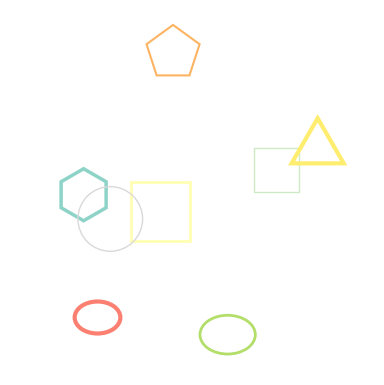[{"shape": "hexagon", "thickness": 2.5, "radius": 0.34, "center": [0.217, 0.494]}, {"shape": "square", "thickness": 2, "radius": 0.38, "center": [0.416, 0.45]}, {"shape": "oval", "thickness": 3, "radius": 0.3, "center": [0.253, 0.175]}, {"shape": "pentagon", "thickness": 1.5, "radius": 0.36, "center": [0.449, 0.863]}, {"shape": "oval", "thickness": 2, "radius": 0.36, "center": [0.591, 0.131]}, {"shape": "circle", "thickness": 1, "radius": 0.42, "center": [0.286, 0.431]}, {"shape": "square", "thickness": 1, "radius": 0.29, "center": [0.718, 0.558]}, {"shape": "triangle", "thickness": 3, "radius": 0.39, "center": [0.825, 0.615]}]